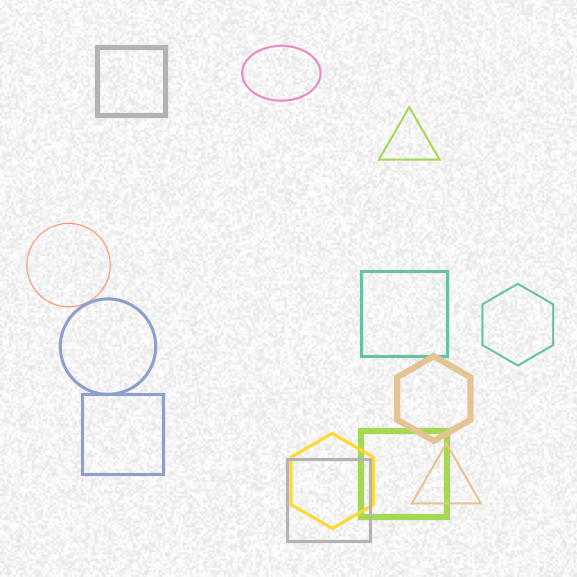[{"shape": "square", "thickness": 1.5, "radius": 0.37, "center": [0.699, 0.456]}, {"shape": "hexagon", "thickness": 1, "radius": 0.35, "center": [0.897, 0.437]}, {"shape": "circle", "thickness": 0.5, "radius": 0.36, "center": [0.119, 0.54]}, {"shape": "square", "thickness": 1.5, "radius": 0.35, "center": [0.212, 0.247]}, {"shape": "circle", "thickness": 1.5, "radius": 0.41, "center": [0.187, 0.399]}, {"shape": "oval", "thickness": 1, "radius": 0.34, "center": [0.487, 0.872]}, {"shape": "square", "thickness": 3, "radius": 0.38, "center": [0.7, 0.178]}, {"shape": "triangle", "thickness": 1, "radius": 0.3, "center": [0.709, 0.753]}, {"shape": "hexagon", "thickness": 1.5, "radius": 0.41, "center": [0.575, 0.166]}, {"shape": "triangle", "thickness": 1, "radius": 0.35, "center": [0.773, 0.162]}, {"shape": "hexagon", "thickness": 3, "radius": 0.37, "center": [0.751, 0.309]}, {"shape": "square", "thickness": 1.5, "radius": 0.36, "center": [0.569, 0.133]}, {"shape": "square", "thickness": 2.5, "radius": 0.29, "center": [0.227, 0.859]}]